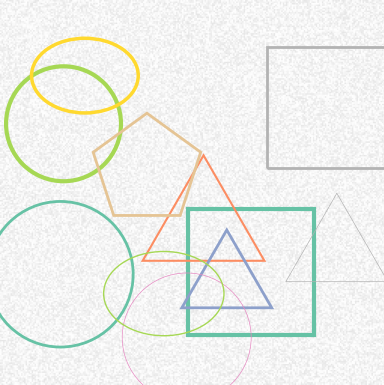[{"shape": "square", "thickness": 3, "radius": 0.82, "center": [0.651, 0.295]}, {"shape": "circle", "thickness": 2, "radius": 0.95, "center": [0.157, 0.288]}, {"shape": "triangle", "thickness": 1.5, "radius": 0.91, "center": [0.529, 0.414]}, {"shape": "triangle", "thickness": 2, "radius": 0.67, "center": [0.589, 0.268]}, {"shape": "circle", "thickness": 0.5, "radius": 0.84, "center": [0.485, 0.123]}, {"shape": "circle", "thickness": 3, "radius": 0.75, "center": [0.165, 0.679]}, {"shape": "oval", "thickness": 1, "radius": 0.78, "center": [0.425, 0.237]}, {"shape": "oval", "thickness": 2.5, "radius": 0.69, "center": [0.221, 0.804]}, {"shape": "pentagon", "thickness": 2, "radius": 0.73, "center": [0.382, 0.559]}, {"shape": "triangle", "thickness": 0.5, "radius": 0.77, "center": [0.875, 0.345]}, {"shape": "square", "thickness": 2, "radius": 0.78, "center": [0.851, 0.721]}]